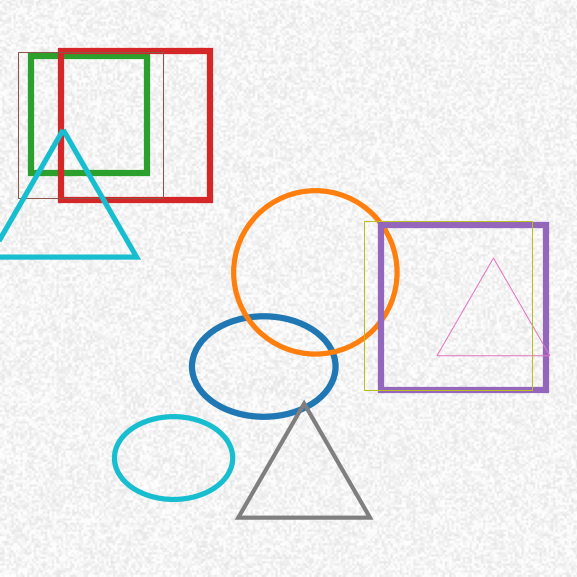[{"shape": "oval", "thickness": 3, "radius": 0.62, "center": [0.457, 0.364]}, {"shape": "circle", "thickness": 2.5, "radius": 0.71, "center": [0.546, 0.528]}, {"shape": "square", "thickness": 3, "radius": 0.5, "center": [0.154, 0.801]}, {"shape": "square", "thickness": 3, "radius": 0.64, "center": [0.235, 0.782]}, {"shape": "square", "thickness": 3, "radius": 0.72, "center": [0.802, 0.466]}, {"shape": "square", "thickness": 0.5, "radius": 0.63, "center": [0.157, 0.783]}, {"shape": "triangle", "thickness": 0.5, "radius": 0.56, "center": [0.854, 0.44]}, {"shape": "triangle", "thickness": 2, "radius": 0.66, "center": [0.527, 0.169]}, {"shape": "square", "thickness": 0.5, "radius": 0.73, "center": [0.776, 0.47]}, {"shape": "oval", "thickness": 2.5, "radius": 0.51, "center": [0.301, 0.206]}, {"shape": "triangle", "thickness": 2.5, "radius": 0.73, "center": [0.109, 0.627]}]